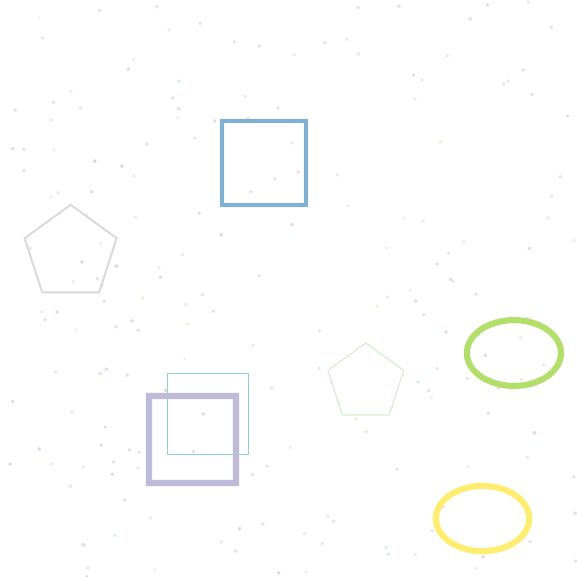[{"shape": "square", "thickness": 0.5, "radius": 0.35, "center": [0.36, 0.283]}, {"shape": "square", "thickness": 3, "radius": 0.38, "center": [0.334, 0.237]}, {"shape": "square", "thickness": 2, "radius": 0.37, "center": [0.457, 0.717]}, {"shape": "oval", "thickness": 3, "radius": 0.41, "center": [0.89, 0.388]}, {"shape": "pentagon", "thickness": 1, "radius": 0.42, "center": [0.122, 0.561]}, {"shape": "pentagon", "thickness": 0.5, "radius": 0.35, "center": [0.633, 0.336]}, {"shape": "oval", "thickness": 3, "radius": 0.4, "center": [0.836, 0.101]}]